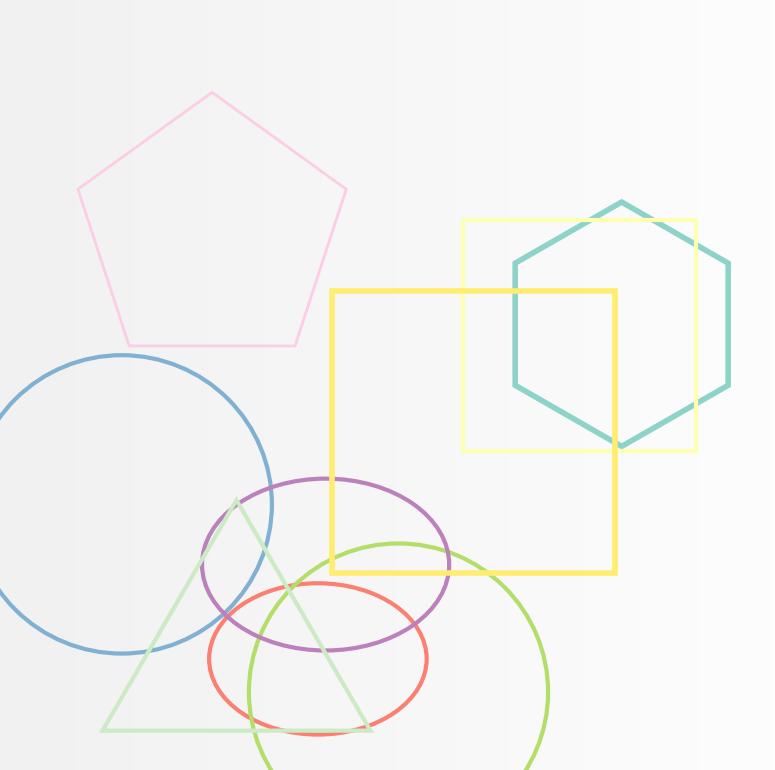[{"shape": "hexagon", "thickness": 2, "radius": 0.79, "center": [0.802, 0.579]}, {"shape": "square", "thickness": 1.5, "radius": 0.75, "center": [0.748, 0.564]}, {"shape": "oval", "thickness": 1.5, "radius": 0.7, "center": [0.41, 0.144]}, {"shape": "circle", "thickness": 1.5, "radius": 0.97, "center": [0.157, 0.345]}, {"shape": "circle", "thickness": 1.5, "radius": 0.97, "center": [0.514, 0.101]}, {"shape": "pentagon", "thickness": 1, "radius": 0.91, "center": [0.274, 0.698]}, {"shape": "oval", "thickness": 1.5, "radius": 0.8, "center": [0.42, 0.267]}, {"shape": "triangle", "thickness": 1.5, "radius": 1.0, "center": [0.305, 0.151]}, {"shape": "square", "thickness": 2, "radius": 0.91, "center": [0.611, 0.439]}]